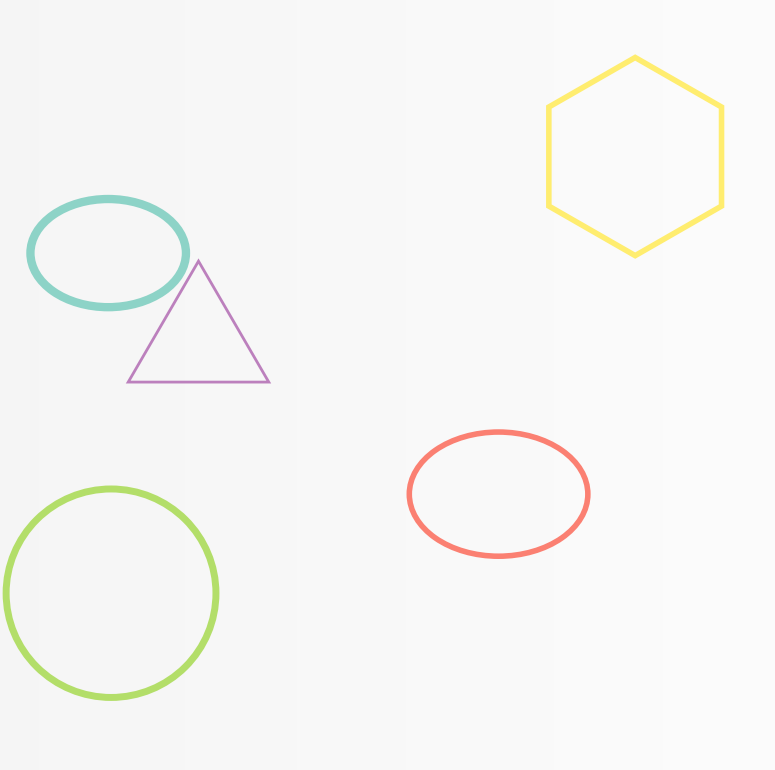[{"shape": "oval", "thickness": 3, "radius": 0.5, "center": [0.14, 0.671]}, {"shape": "oval", "thickness": 2, "radius": 0.58, "center": [0.643, 0.358]}, {"shape": "circle", "thickness": 2.5, "radius": 0.68, "center": [0.143, 0.23]}, {"shape": "triangle", "thickness": 1, "radius": 0.52, "center": [0.256, 0.556]}, {"shape": "hexagon", "thickness": 2, "radius": 0.64, "center": [0.82, 0.797]}]